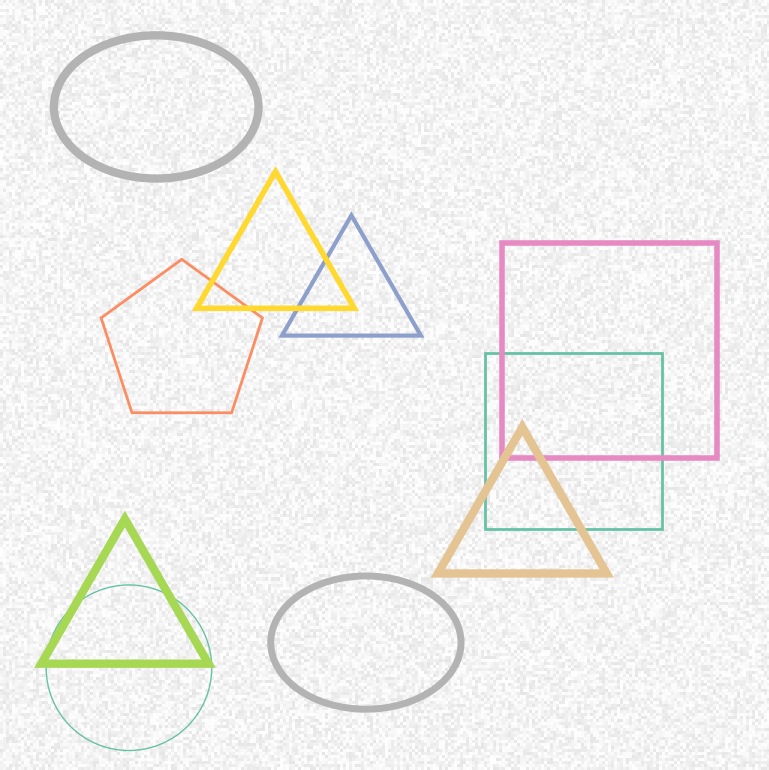[{"shape": "circle", "thickness": 0.5, "radius": 0.54, "center": [0.167, 0.133]}, {"shape": "square", "thickness": 1, "radius": 0.57, "center": [0.745, 0.427]}, {"shape": "pentagon", "thickness": 1, "radius": 0.55, "center": [0.236, 0.553]}, {"shape": "triangle", "thickness": 1.5, "radius": 0.52, "center": [0.456, 0.616]}, {"shape": "square", "thickness": 2, "radius": 0.7, "center": [0.791, 0.545]}, {"shape": "triangle", "thickness": 3, "radius": 0.63, "center": [0.162, 0.201]}, {"shape": "triangle", "thickness": 2, "radius": 0.59, "center": [0.358, 0.659]}, {"shape": "triangle", "thickness": 3, "radius": 0.63, "center": [0.678, 0.319]}, {"shape": "oval", "thickness": 2.5, "radius": 0.62, "center": [0.475, 0.165]}, {"shape": "oval", "thickness": 3, "radius": 0.66, "center": [0.203, 0.861]}]